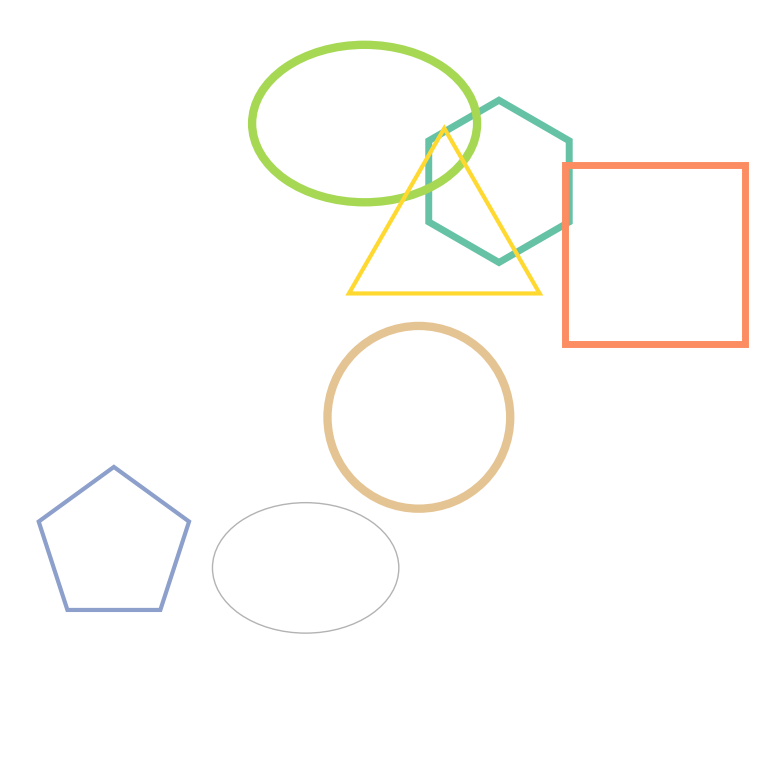[{"shape": "hexagon", "thickness": 2.5, "radius": 0.53, "center": [0.648, 0.764]}, {"shape": "square", "thickness": 2.5, "radius": 0.58, "center": [0.851, 0.669]}, {"shape": "pentagon", "thickness": 1.5, "radius": 0.51, "center": [0.148, 0.291]}, {"shape": "oval", "thickness": 3, "radius": 0.73, "center": [0.473, 0.84]}, {"shape": "triangle", "thickness": 1.5, "radius": 0.71, "center": [0.577, 0.69]}, {"shape": "circle", "thickness": 3, "radius": 0.59, "center": [0.544, 0.458]}, {"shape": "oval", "thickness": 0.5, "radius": 0.61, "center": [0.397, 0.262]}]